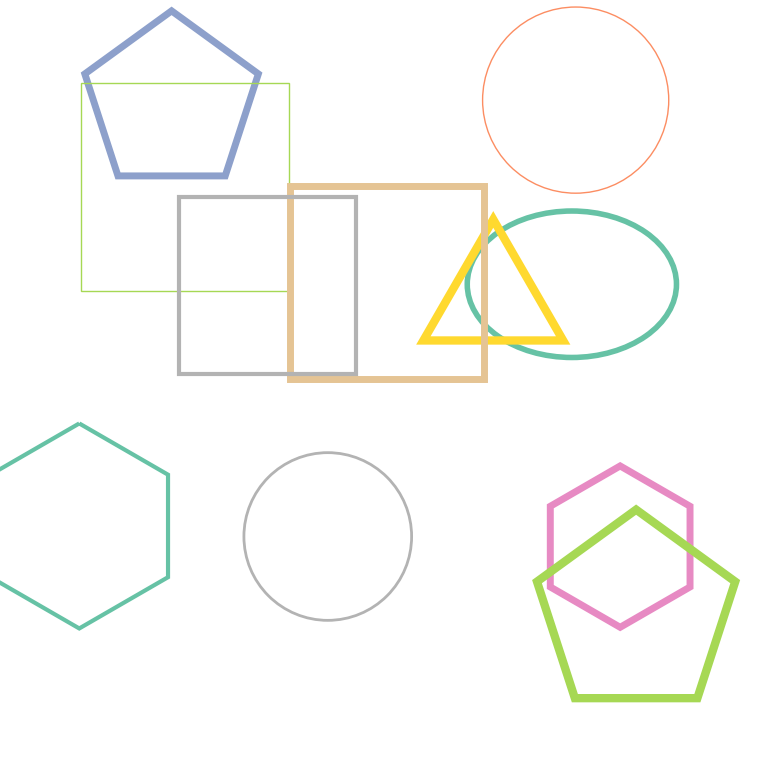[{"shape": "oval", "thickness": 2, "radius": 0.68, "center": [0.743, 0.631]}, {"shape": "hexagon", "thickness": 1.5, "radius": 0.67, "center": [0.103, 0.317]}, {"shape": "circle", "thickness": 0.5, "radius": 0.6, "center": [0.748, 0.87]}, {"shape": "pentagon", "thickness": 2.5, "radius": 0.59, "center": [0.223, 0.867]}, {"shape": "hexagon", "thickness": 2.5, "radius": 0.52, "center": [0.805, 0.29]}, {"shape": "square", "thickness": 0.5, "radius": 0.68, "center": [0.24, 0.757]}, {"shape": "pentagon", "thickness": 3, "radius": 0.68, "center": [0.826, 0.203]}, {"shape": "triangle", "thickness": 3, "radius": 0.52, "center": [0.641, 0.61]}, {"shape": "square", "thickness": 2.5, "radius": 0.63, "center": [0.503, 0.633]}, {"shape": "circle", "thickness": 1, "radius": 0.54, "center": [0.426, 0.303]}, {"shape": "square", "thickness": 1.5, "radius": 0.57, "center": [0.347, 0.629]}]